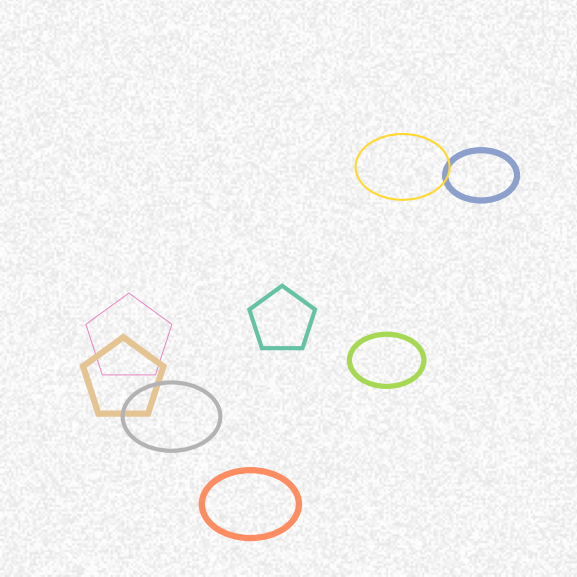[{"shape": "pentagon", "thickness": 2, "radius": 0.3, "center": [0.489, 0.445]}, {"shape": "oval", "thickness": 3, "radius": 0.42, "center": [0.434, 0.126]}, {"shape": "oval", "thickness": 3, "radius": 0.31, "center": [0.833, 0.696]}, {"shape": "pentagon", "thickness": 0.5, "radius": 0.39, "center": [0.223, 0.413]}, {"shape": "oval", "thickness": 2.5, "radius": 0.32, "center": [0.67, 0.375]}, {"shape": "oval", "thickness": 1, "radius": 0.41, "center": [0.697, 0.71]}, {"shape": "pentagon", "thickness": 3, "radius": 0.37, "center": [0.213, 0.342]}, {"shape": "oval", "thickness": 2, "radius": 0.42, "center": [0.297, 0.278]}]